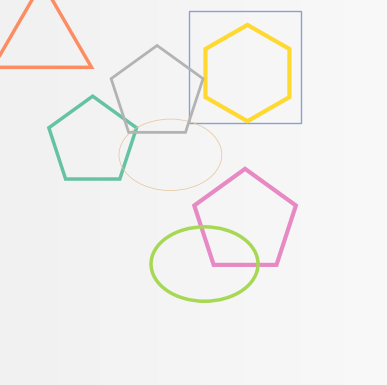[{"shape": "pentagon", "thickness": 2.5, "radius": 0.59, "center": [0.239, 0.631]}, {"shape": "triangle", "thickness": 2.5, "radius": 0.73, "center": [0.109, 0.899]}, {"shape": "square", "thickness": 1, "radius": 0.73, "center": [0.632, 0.827]}, {"shape": "pentagon", "thickness": 3, "radius": 0.69, "center": [0.632, 0.424]}, {"shape": "oval", "thickness": 2.5, "radius": 0.69, "center": [0.528, 0.314]}, {"shape": "hexagon", "thickness": 3, "radius": 0.63, "center": [0.639, 0.81]}, {"shape": "oval", "thickness": 0.5, "radius": 0.66, "center": [0.44, 0.598]}, {"shape": "pentagon", "thickness": 2, "radius": 0.62, "center": [0.405, 0.757]}]